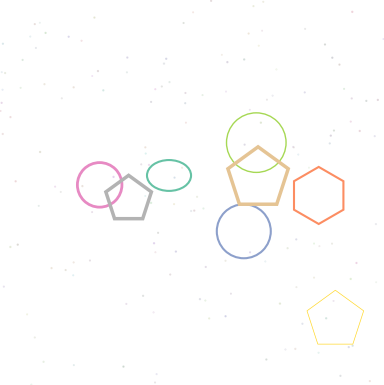[{"shape": "oval", "thickness": 1.5, "radius": 0.29, "center": [0.439, 0.544]}, {"shape": "hexagon", "thickness": 1.5, "radius": 0.37, "center": [0.828, 0.492]}, {"shape": "circle", "thickness": 1.5, "radius": 0.35, "center": [0.633, 0.399]}, {"shape": "circle", "thickness": 2, "radius": 0.29, "center": [0.259, 0.52]}, {"shape": "circle", "thickness": 1, "radius": 0.39, "center": [0.666, 0.63]}, {"shape": "pentagon", "thickness": 0.5, "radius": 0.39, "center": [0.871, 0.169]}, {"shape": "pentagon", "thickness": 2.5, "radius": 0.41, "center": [0.67, 0.536]}, {"shape": "pentagon", "thickness": 2.5, "radius": 0.31, "center": [0.334, 0.482]}]